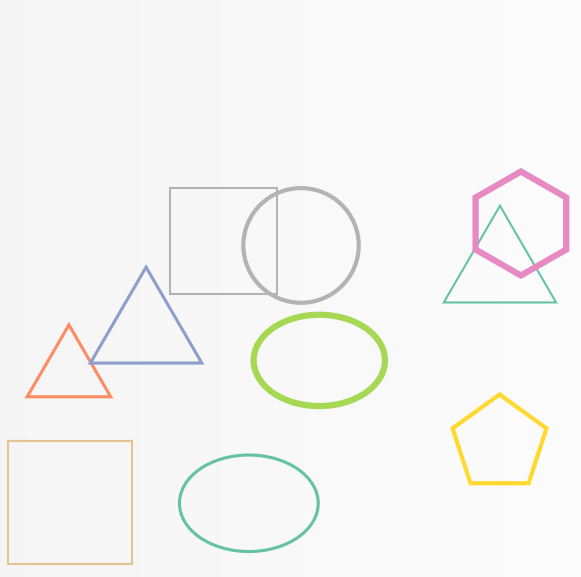[{"shape": "triangle", "thickness": 1, "radius": 0.56, "center": [0.86, 0.531]}, {"shape": "oval", "thickness": 1.5, "radius": 0.6, "center": [0.428, 0.128]}, {"shape": "triangle", "thickness": 1.5, "radius": 0.41, "center": [0.119, 0.354]}, {"shape": "triangle", "thickness": 1.5, "radius": 0.55, "center": [0.251, 0.426]}, {"shape": "hexagon", "thickness": 3, "radius": 0.45, "center": [0.896, 0.612]}, {"shape": "oval", "thickness": 3, "radius": 0.56, "center": [0.549, 0.375]}, {"shape": "pentagon", "thickness": 2, "radius": 0.42, "center": [0.859, 0.231]}, {"shape": "square", "thickness": 1, "radius": 0.53, "center": [0.121, 0.13]}, {"shape": "square", "thickness": 1, "radius": 0.46, "center": [0.385, 0.582]}, {"shape": "circle", "thickness": 2, "radius": 0.5, "center": [0.518, 0.574]}]